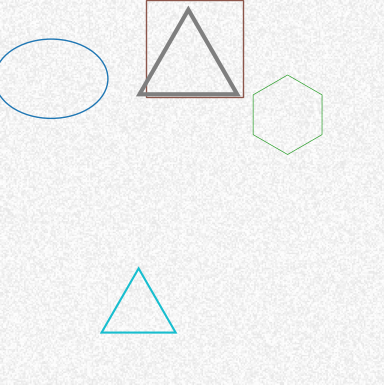[{"shape": "oval", "thickness": 1, "radius": 0.74, "center": [0.133, 0.795]}, {"shape": "hexagon", "thickness": 0.5, "radius": 0.52, "center": [0.747, 0.702]}, {"shape": "square", "thickness": 1, "radius": 0.63, "center": [0.505, 0.875]}, {"shape": "triangle", "thickness": 3, "radius": 0.73, "center": [0.489, 0.828]}, {"shape": "triangle", "thickness": 1.5, "radius": 0.56, "center": [0.36, 0.192]}]